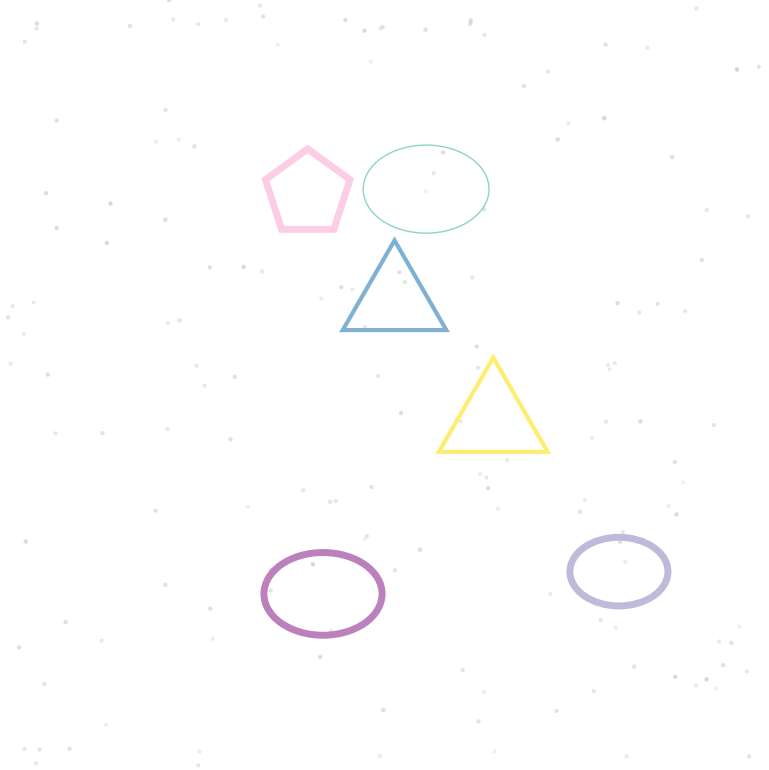[{"shape": "oval", "thickness": 0.5, "radius": 0.41, "center": [0.553, 0.754]}, {"shape": "oval", "thickness": 2.5, "radius": 0.32, "center": [0.804, 0.258]}, {"shape": "triangle", "thickness": 1.5, "radius": 0.39, "center": [0.512, 0.61]}, {"shape": "pentagon", "thickness": 2.5, "radius": 0.29, "center": [0.4, 0.749]}, {"shape": "oval", "thickness": 2.5, "radius": 0.38, "center": [0.419, 0.229]}, {"shape": "triangle", "thickness": 1.5, "radius": 0.41, "center": [0.641, 0.454]}]